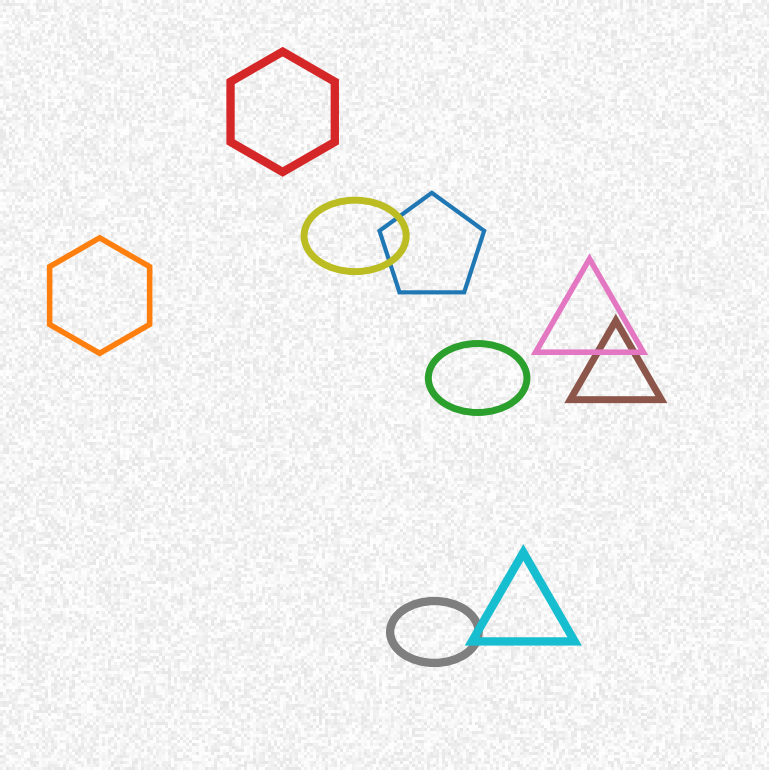[{"shape": "pentagon", "thickness": 1.5, "radius": 0.36, "center": [0.561, 0.678]}, {"shape": "hexagon", "thickness": 2, "radius": 0.37, "center": [0.129, 0.616]}, {"shape": "oval", "thickness": 2.5, "radius": 0.32, "center": [0.62, 0.509]}, {"shape": "hexagon", "thickness": 3, "radius": 0.39, "center": [0.367, 0.855]}, {"shape": "triangle", "thickness": 2.5, "radius": 0.34, "center": [0.8, 0.515]}, {"shape": "triangle", "thickness": 2, "radius": 0.4, "center": [0.766, 0.583]}, {"shape": "oval", "thickness": 3, "radius": 0.29, "center": [0.564, 0.179]}, {"shape": "oval", "thickness": 2.5, "radius": 0.33, "center": [0.461, 0.694]}, {"shape": "triangle", "thickness": 3, "radius": 0.39, "center": [0.68, 0.205]}]